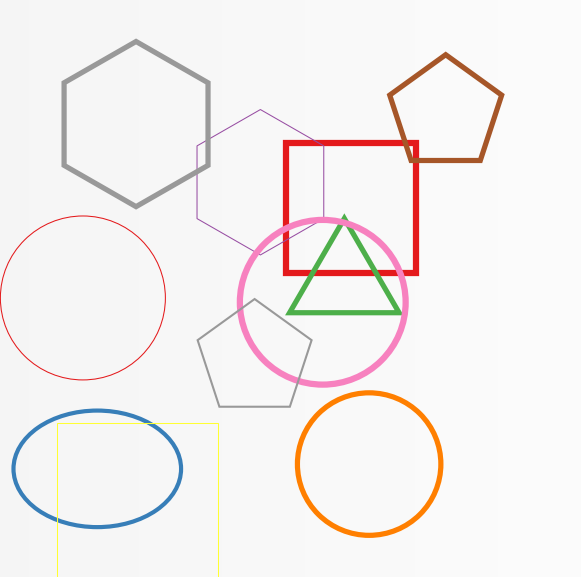[{"shape": "square", "thickness": 3, "radius": 0.56, "center": [0.604, 0.639]}, {"shape": "circle", "thickness": 0.5, "radius": 0.71, "center": [0.143, 0.483]}, {"shape": "oval", "thickness": 2, "radius": 0.72, "center": [0.167, 0.187]}, {"shape": "triangle", "thickness": 2.5, "radius": 0.54, "center": [0.592, 0.512]}, {"shape": "hexagon", "thickness": 0.5, "radius": 0.63, "center": [0.448, 0.684]}, {"shape": "circle", "thickness": 2.5, "radius": 0.62, "center": [0.635, 0.196]}, {"shape": "square", "thickness": 0.5, "radius": 0.69, "center": [0.236, 0.128]}, {"shape": "pentagon", "thickness": 2.5, "radius": 0.51, "center": [0.767, 0.803]}, {"shape": "circle", "thickness": 3, "radius": 0.71, "center": [0.555, 0.476]}, {"shape": "hexagon", "thickness": 2.5, "radius": 0.71, "center": [0.234, 0.784]}, {"shape": "pentagon", "thickness": 1, "radius": 0.52, "center": [0.438, 0.378]}]